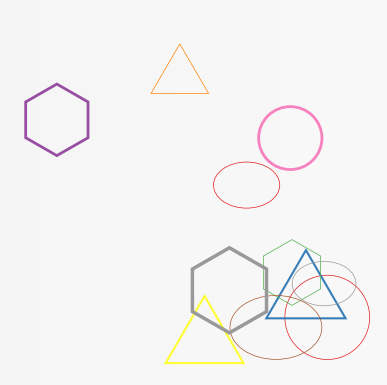[{"shape": "circle", "thickness": 0.5, "radius": 0.55, "center": [0.845, 0.176]}, {"shape": "oval", "thickness": 0.5, "radius": 0.43, "center": [0.636, 0.519]}, {"shape": "triangle", "thickness": 1.5, "radius": 0.59, "center": [0.79, 0.232]}, {"shape": "hexagon", "thickness": 0.5, "radius": 0.43, "center": [0.754, 0.292]}, {"shape": "hexagon", "thickness": 2, "radius": 0.46, "center": [0.147, 0.689]}, {"shape": "triangle", "thickness": 0.5, "radius": 0.43, "center": [0.464, 0.8]}, {"shape": "triangle", "thickness": 1.5, "radius": 0.58, "center": [0.528, 0.115]}, {"shape": "oval", "thickness": 0.5, "radius": 0.59, "center": [0.712, 0.15]}, {"shape": "circle", "thickness": 2, "radius": 0.41, "center": [0.749, 0.641]}, {"shape": "oval", "thickness": 0.5, "radius": 0.41, "center": [0.836, 0.263]}, {"shape": "hexagon", "thickness": 2.5, "radius": 0.55, "center": [0.592, 0.246]}]